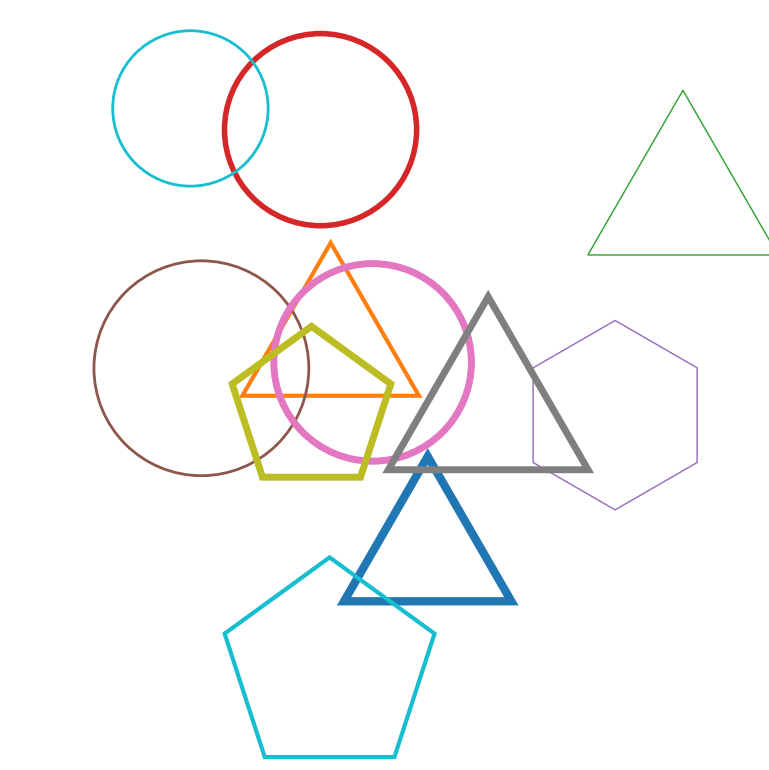[{"shape": "triangle", "thickness": 3, "radius": 0.63, "center": [0.555, 0.282]}, {"shape": "triangle", "thickness": 1.5, "radius": 0.66, "center": [0.429, 0.552]}, {"shape": "triangle", "thickness": 0.5, "radius": 0.71, "center": [0.887, 0.74]}, {"shape": "circle", "thickness": 2, "radius": 0.62, "center": [0.416, 0.832]}, {"shape": "hexagon", "thickness": 0.5, "radius": 0.61, "center": [0.799, 0.461]}, {"shape": "circle", "thickness": 1, "radius": 0.7, "center": [0.262, 0.522]}, {"shape": "circle", "thickness": 2.5, "radius": 0.64, "center": [0.484, 0.529]}, {"shape": "triangle", "thickness": 2.5, "radius": 0.75, "center": [0.634, 0.465]}, {"shape": "pentagon", "thickness": 2.5, "radius": 0.54, "center": [0.405, 0.468]}, {"shape": "pentagon", "thickness": 1.5, "radius": 0.72, "center": [0.428, 0.133]}, {"shape": "circle", "thickness": 1, "radius": 0.5, "center": [0.247, 0.859]}]